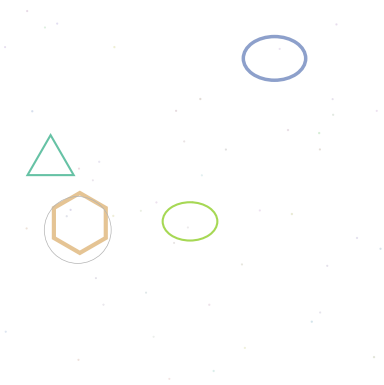[{"shape": "triangle", "thickness": 1.5, "radius": 0.35, "center": [0.131, 0.58]}, {"shape": "oval", "thickness": 2.5, "radius": 0.41, "center": [0.713, 0.848]}, {"shape": "oval", "thickness": 1.5, "radius": 0.36, "center": [0.494, 0.425]}, {"shape": "hexagon", "thickness": 3, "radius": 0.39, "center": [0.207, 0.421]}, {"shape": "circle", "thickness": 0.5, "radius": 0.43, "center": [0.202, 0.403]}]